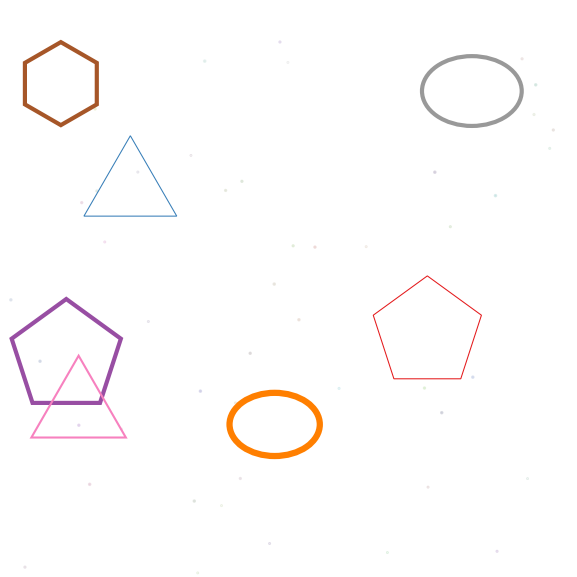[{"shape": "pentagon", "thickness": 0.5, "radius": 0.49, "center": [0.74, 0.423]}, {"shape": "triangle", "thickness": 0.5, "radius": 0.46, "center": [0.226, 0.671]}, {"shape": "pentagon", "thickness": 2, "radius": 0.5, "center": [0.115, 0.382]}, {"shape": "oval", "thickness": 3, "radius": 0.39, "center": [0.476, 0.264]}, {"shape": "hexagon", "thickness": 2, "radius": 0.36, "center": [0.105, 0.854]}, {"shape": "triangle", "thickness": 1, "radius": 0.47, "center": [0.136, 0.289]}, {"shape": "oval", "thickness": 2, "radius": 0.43, "center": [0.817, 0.841]}]